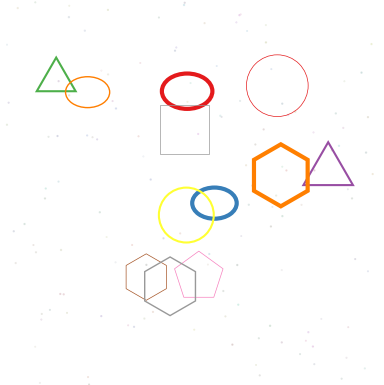[{"shape": "oval", "thickness": 3, "radius": 0.33, "center": [0.486, 0.763]}, {"shape": "circle", "thickness": 0.5, "radius": 0.4, "center": [0.72, 0.777]}, {"shape": "oval", "thickness": 3, "radius": 0.29, "center": [0.557, 0.472]}, {"shape": "triangle", "thickness": 1.5, "radius": 0.29, "center": [0.146, 0.792]}, {"shape": "triangle", "thickness": 1.5, "radius": 0.37, "center": [0.852, 0.556]}, {"shape": "hexagon", "thickness": 3, "radius": 0.4, "center": [0.729, 0.545]}, {"shape": "oval", "thickness": 1, "radius": 0.29, "center": [0.228, 0.761]}, {"shape": "circle", "thickness": 1.5, "radius": 0.36, "center": [0.484, 0.441]}, {"shape": "hexagon", "thickness": 0.5, "radius": 0.3, "center": [0.38, 0.28]}, {"shape": "pentagon", "thickness": 0.5, "radius": 0.33, "center": [0.516, 0.281]}, {"shape": "square", "thickness": 0.5, "radius": 0.32, "center": [0.479, 0.663]}, {"shape": "hexagon", "thickness": 1, "radius": 0.38, "center": [0.442, 0.256]}]